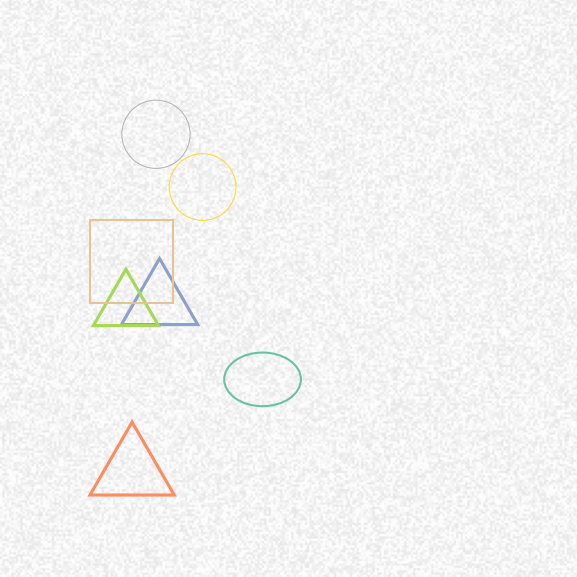[{"shape": "oval", "thickness": 1, "radius": 0.33, "center": [0.455, 0.342]}, {"shape": "triangle", "thickness": 1.5, "radius": 0.42, "center": [0.229, 0.184]}, {"shape": "triangle", "thickness": 1.5, "radius": 0.38, "center": [0.276, 0.475]}, {"shape": "triangle", "thickness": 1.5, "radius": 0.33, "center": [0.218, 0.468]}, {"shape": "circle", "thickness": 0.5, "radius": 0.29, "center": [0.351, 0.675]}, {"shape": "square", "thickness": 1, "radius": 0.36, "center": [0.228, 0.546]}, {"shape": "circle", "thickness": 0.5, "radius": 0.3, "center": [0.27, 0.767]}]